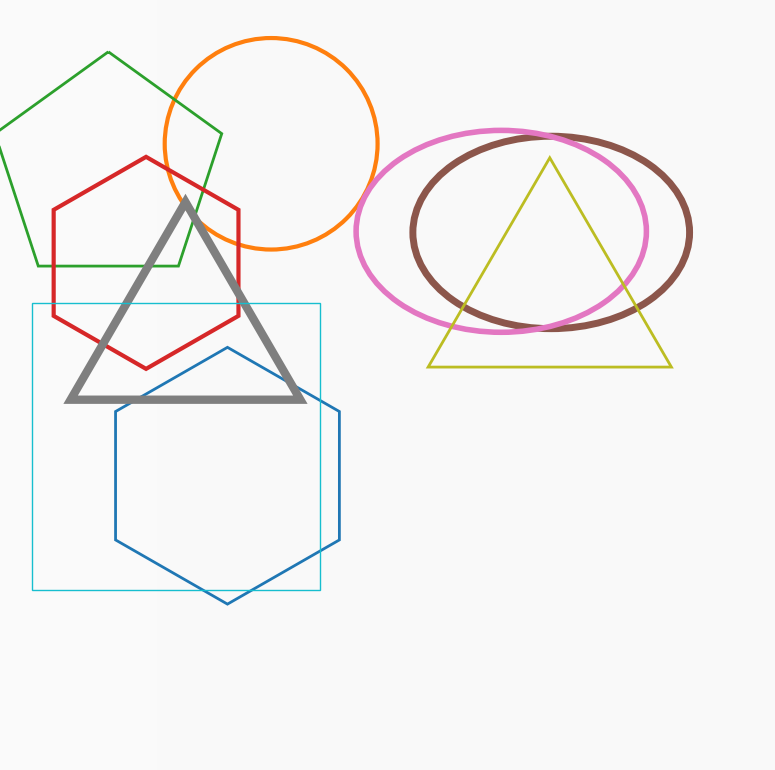[{"shape": "hexagon", "thickness": 1, "radius": 0.83, "center": [0.294, 0.382]}, {"shape": "circle", "thickness": 1.5, "radius": 0.69, "center": [0.35, 0.813]}, {"shape": "pentagon", "thickness": 1, "radius": 0.77, "center": [0.14, 0.779]}, {"shape": "hexagon", "thickness": 1.5, "radius": 0.69, "center": [0.188, 0.659]}, {"shape": "oval", "thickness": 2.5, "radius": 0.89, "center": [0.711, 0.698]}, {"shape": "oval", "thickness": 2, "radius": 0.94, "center": [0.647, 0.7]}, {"shape": "triangle", "thickness": 3, "radius": 0.86, "center": [0.239, 0.566]}, {"shape": "triangle", "thickness": 1, "radius": 0.91, "center": [0.709, 0.614]}, {"shape": "square", "thickness": 0.5, "radius": 0.93, "center": [0.227, 0.42]}]